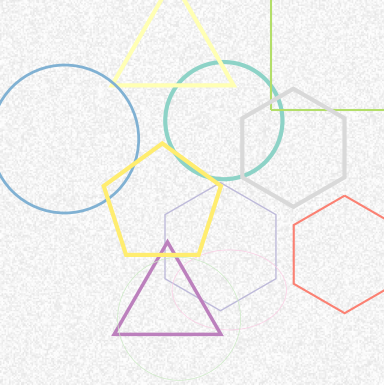[{"shape": "circle", "thickness": 3, "radius": 0.76, "center": [0.581, 0.687]}, {"shape": "triangle", "thickness": 3, "radius": 0.91, "center": [0.449, 0.87]}, {"shape": "hexagon", "thickness": 1, "radius": 0.83, "center": [0.573, 0.359]}, {"shape": "hexagon", "thickness": 1.5, "radius": 0.76, "center": [0.895, 0.339]}, {"shape": "circle", "thickness": 2, "radius": 0.96, "center": [0.168, 0.639]}, {"shape": "square", "thickness": 1.5, "radius": 0.79, "center": [0.862, 0.871]}, {"shape": "oval", "thickness": 0.5, "radius": 0.74, "center": [0.596, 0.247]}, {"shape": "hexagon", "thickness": 3, "radius": 0.77, "center": [0.762, 0.616]}, {"shape": "triangle", "thickness": 2.5, "radius": 0.8, "center": [0.435, 0.211]}, {"shape": "circle", "thickness": 0.5, "radius": 0.8, "center": [0.465, 0.172]}, {"shape": "pentagon", "thickness": 3, "radius": 0.8, "center": [0.422, 0.467]}]